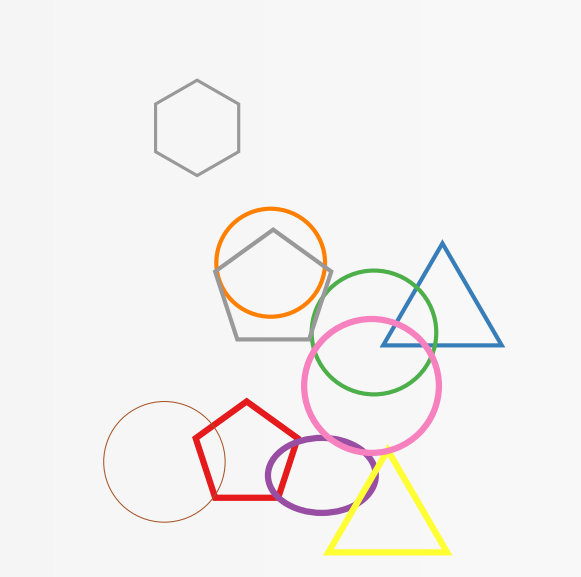[{"shape": "pentagon", "thickness": 3, "radius": 0.46, "center": [0.424, 0.212]}, {"shape": "triangle", "thickness": 2, "radius": 0.59, "center": [0.761, 0.46]}, {"shape": "circle", "thickness": 2, "radius": 0.54, "center": [0.643, 0.423]}, {"shape": "oval", "thickness": 3, "radius": 0.46, "center": [0.554, 0.176]}, {"shape": "circle", "thickness": 2, "radius": 0.47, "center": [0.466, 0.544]}, {"shape": "triangle", "thickness": 3, "radius": 0.59, "center": [0.667, 0.102]}, {"shape": "circle", "thickness": 0.5, "radius": 0.52, "center": [0.283, 0.199]}, {"shape": "circle", "thickness": 3, "radius": 0.58, "center": [0.639, 0.331]}, {"shape": "pentagon", "thickness": 2, "radius": 0.53, "center": [0.47, 0.496]}, {"shape": "hexagon", "thickness": 1.5, "radius": 0.41, "center": [0.339, 0.778]}]